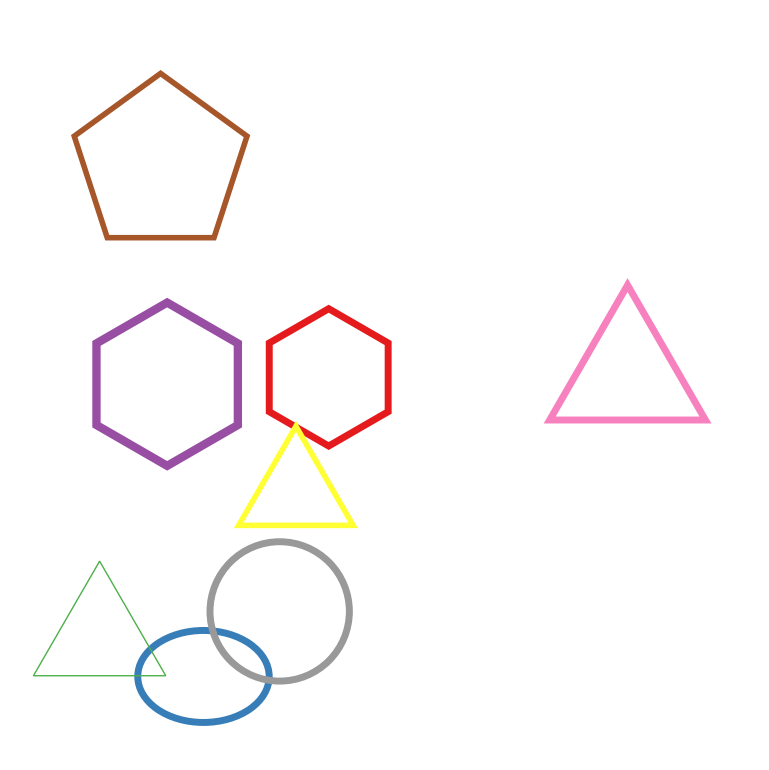[{"shape": "hexagon", "thickness": 2.5, "radius": 0.45, "center": [0.427, 0.51]}, {"shape": "oval", "thickness": 2.5, "radius": 0.43, "center": [0.264, 0.121]}, {"shape": "triangle", "thickness": 0.5, "radius": 0.5, "center": [0.129, 0.172]}, {"shape": "hexagon", "thickness": 3, "radius": 0.53, "center": [0.217, 0.501]}, {"shape": "triangle", "thickness": 2, "radius": 0.43, "center": [0.384, 0.361]}, {"shape": "pentagon", "thickness": 2, "radius": 0.59, "center": [0.209, 0.787]}, {"shape": "triangle", "thickness": 2.5, "radius": 0.58, "center": [0.815, 0.513]}, {"shape": "circle", "thickness": 2.5, "radius": 0.45, "center": [0.363, 0.206]}]